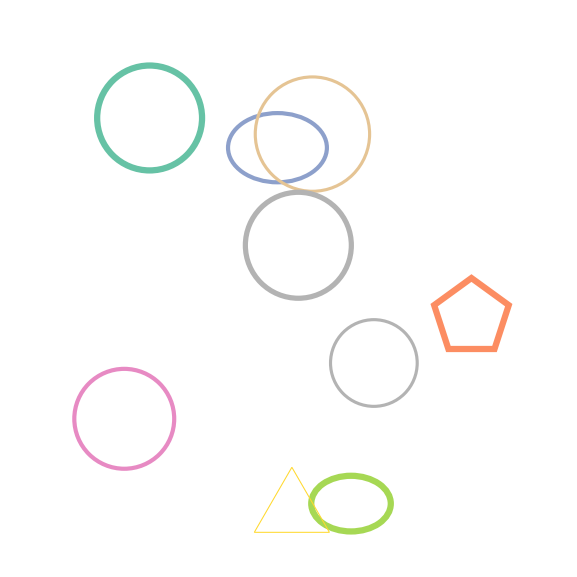[{"shape": "circle", "thickness": 3, "radius": 0.45, "center": [0.259, 0.795]}, {"shape": "pentagon", "thickness": 3, "radius": 0.34, "center": [0.816, 0.45]}, {"shape": "oval", "thickness": 2, "radius": 0.43, "center": [0.48, 0.743]}, {"shape": "circle", "thickness": 2, "radius": 0.43, "center": [0.215, 0.274]}, {"shape": "oval", "thickness": 3, "radius": 0.34, "center": [0.608, 0.127]}, {"shape": "triangle", "thickness": 0.5, "radius": 0.38, "center": [0.505, 0.115]}, {"shape": "circle", "thickness": 1.5, "radius": 0.5, "center": [0.541, 0.767]}, {"shape": "circle", "thickness": 2.5, "radius": 0.46, "center": [0.517, 0.574]}, {"shape": "circle", "thickness": 1.5, "radius": 0.38, "center": [0.647, 0.371]}]